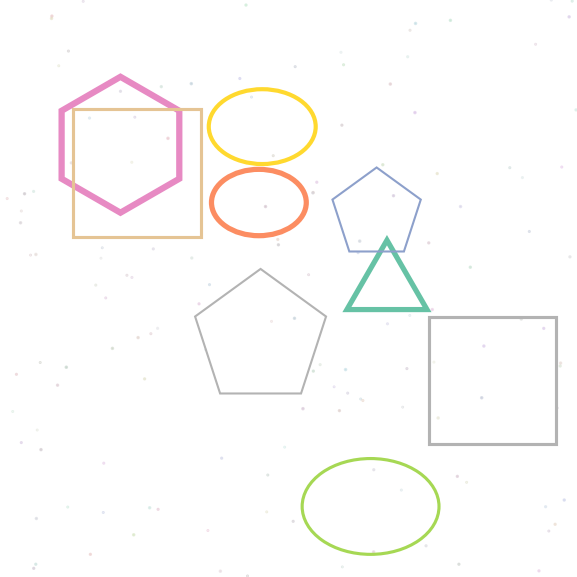[{"shape": "triangle", "thickness": 2.5, "radius": 0.4, "center": [0.67, 0.503]}, {"shape": "oval", "thickness": 2.5, "radius": 0.41, "center": [0.448, 0.648]}, {"shape": "pentagon", "thickness": 1, "radius": 0.4, "center": [0.652, 0.629]}, {"shape": "hexagon", "thickness": 3, "radius": 0.59, "center": [0.209, 0.748]}, {"shape": "oval", "thickness": 1.5, "radius": 0.59, "center": [0.642, 0.122]}, {"shape": "oval", "thickness": 2, "radius": 0.46, "center": [0.454, 0.78]}, {"shape": "square", "thickness": 1.5, "radius": 0.55, "center": [0.238, 0.699]}, {"shape": "square", "thickness": 1.5, "radius": 0.55, "center": [0.853, 0.34]}, {"shape": "pentagon", "thickness": 1, "radius": 0.6, "center": [0.451, 0.414]}]